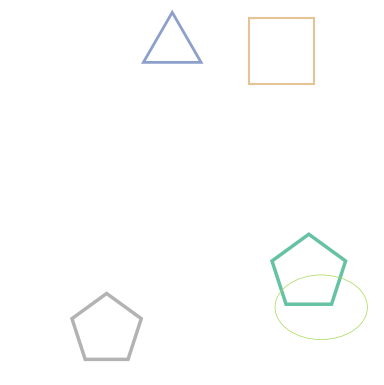[{"shape": "pentagon", "thickness": 2.5, "radius": 0.5, "center": [0.802, 0.291]}, {"shape": "triangle", "thickness": 2, "radius": 0.43, "center": [0.447, 0.881]}, {"shape": "oval", "thickness": 0.5, "radius": 0.6, "center": [0.834, 0.202]}, {"shape": "square", "thickness": 1.5, "radius": 0.43, "center": [0.731, 0.867]}, {"shape": "pentagon", "thickness": 2.5, "radius": 0.47, "center": [0.277, 0.143]}]